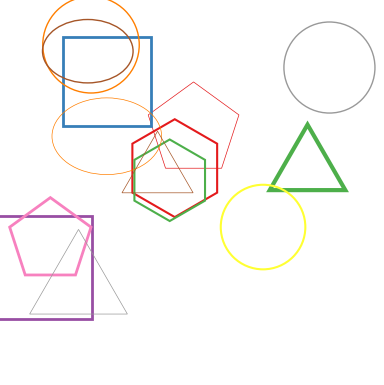[{"shape": "pentagon", "thickness": 0.5, "radius": 0.62, "center": [0.503, 0.663]}, {"shape": "hexagon", "thickness": 1.5, "radius": 0.64, "center": [0.454, 0.563]}, {"shape": "square", "thickness": 2, "radius": 0.57, "center": [0.277, 0.788]}, {"shape": "triangle", "thickness": 3, "radius": 0.57, "center": [0.799, 0.563]}, {"shape": "hexagon", "thickness": 1.5, "radius": 0.53, "center": [0.441, 0.532]}, {"shape": "square", "thickness": 2, "radius": 0.67, "center": [0.105, 0.305]}, {"shape": "circle", "thickness": 1, "radius": 0.63, "center": [0.236, 0.884]}, {"shape": "oval", "thickness": 0.5, "radius": 0.71, "center": [0.277, 0.646]}, {"shape": "circle", "thickness": 1.5, "radius": 0.55, "center": [0.683, 0.41]}, {"shape": "oval", "thickness": 1, "radius": 0.59, "center": [0.228, 0.867]}, {"shape": "triangle", "thickness": 0.5, "radius": 0.53, "center": [0.409, 0.553]}, {"shape": "pentagon", "thickness": 2, "radius": 0.56, "center": [0.131, 0.376]}, {"shape": "circle", "thickness": 1, "radius": 0.59, "center": [0.856, 0.825]}, {"shape": "triangle", "thickness": 0.5, "radius": 0.73, "center": [0.204, 0.258]}]